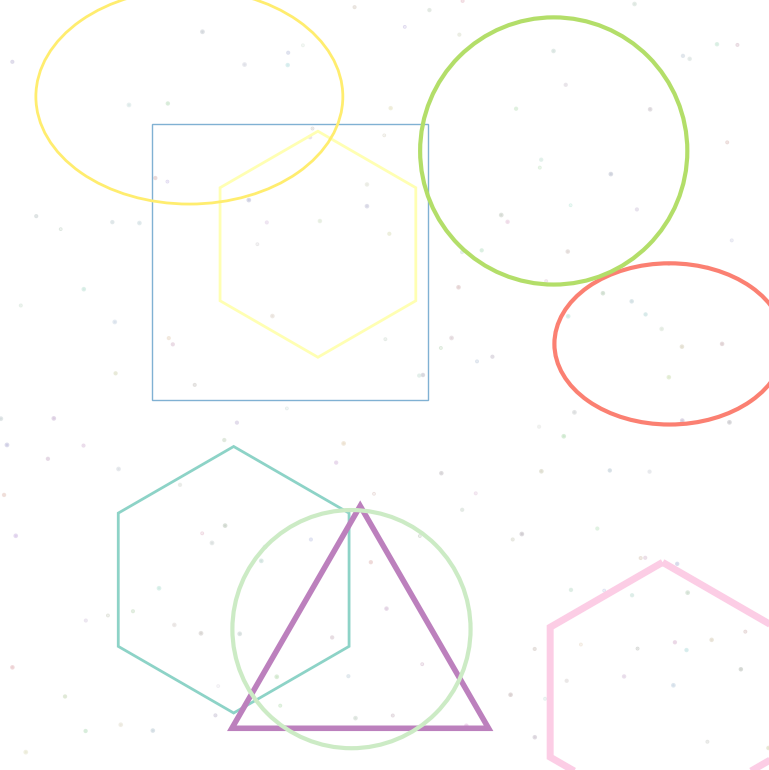[{"shape": "hexagon", "thickness": 1, "radius": 0.87, "center": [0.303, 0.247]}, {"shape": "hexagon", "thickness": 1, "radius": 0.73, "center": [0.413, 0.683]}, {"shape": "oval", "thickness": 1.5, "radius": 0.75, "center": [0.87, 0.553]}, {"shape": "square", "thickness": 0.5, "radius": 0.89, "center": [0.376, 0.66]}, {"shape": "circle", "thickness": 1.5, "radius": 0.87, "center": [0.719, 0.804]}, {"shape": "hexagon", "thickness": 2.5, "radius": 0.84, "center": [0.861, 0.101]}, {"shape": "triangle", "thickness": 2, "radius": 0.96, "center": [0.468, 0.15]}, {"shape": "circle", "thickness": 1.5, "radius": 0.77, "center": [0.456, 0.183]}, {"shape": "oval", "thickness": 1, "radius": 1.0, "center": [0.246, 0.875]}]